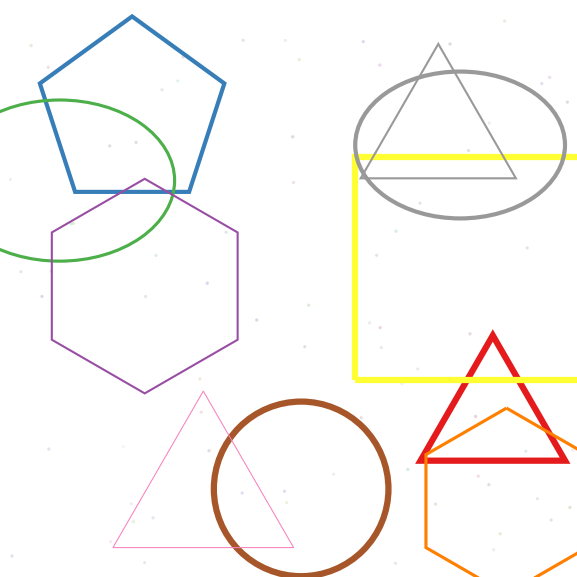[{"shape": "triangle", "thickness": 3, "radius": 0.72, "center": [0.853, 0.274]}, {"shape": "pentagon", "thickness": 2, "radius": 0.84, "center": [0.229, 0.803]}, {"shape": "oval", "thickness": 1.5, "radius": 1.0, "center": [0.103, 0.686]}, {"shape": "hexagon", "thickness": 1, "radius": 0.93, "center": [0.251, 0.504]}, {"shape": "hexagon", "thickness": 1.5, "radius": 0.81, "center": [0.877, 0.131]}, {"shape": "square", "thickness": 3, "radius": 0.97, "center": [0.809, 0.534]}, {"shape": "circle", "thickness": 3, "radius": 0.76, "center": [0.521, 0.153]}, {"shape": "triangle", "thickness": 0.5, "radius": 0.9, "center": [0.352, 0.141]}, {"shape": "oval", "thickness": 2, "radius": 0.91, "center": [0.797, 0.748]}, {"shape": "triangle", "thickness": 1, "radius": 0.78, "center": [0.759, 0.768]}]